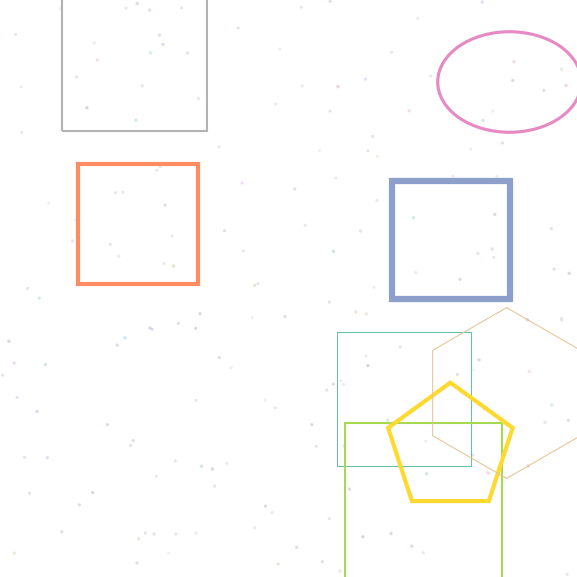[{"shape": "square", "thickness": 0.5, "radius": 0.58, "center": [0.699, 0.308]}, {"shape": "square", "thickness": 2, "radius": 0.52, "center": [0.239, 0.611]}, {"shape": "square", "thickness": 3, "radius": 0.51, "center": [0.781, 0.583]}, {"shape": "oval", "thickness": 1.5, "radius": 0.62, "center": [0.882, 0.857]}, {"shape": "square", "thickness": 1, "radius": 0.68, "center": [0.734, 0.13]}, {"shape": "pentagon", "thickness": 2, "radius": 0.57, "center": [0.78, 0.223]}, {"shape": "hexagon", "thickness": 0.5, "radius": 0.74, "center": [0.877, 0.319]}, {"shape": "square", "thickness": 1, "radius": 0.63, "center": [0.232, 0.897]}]